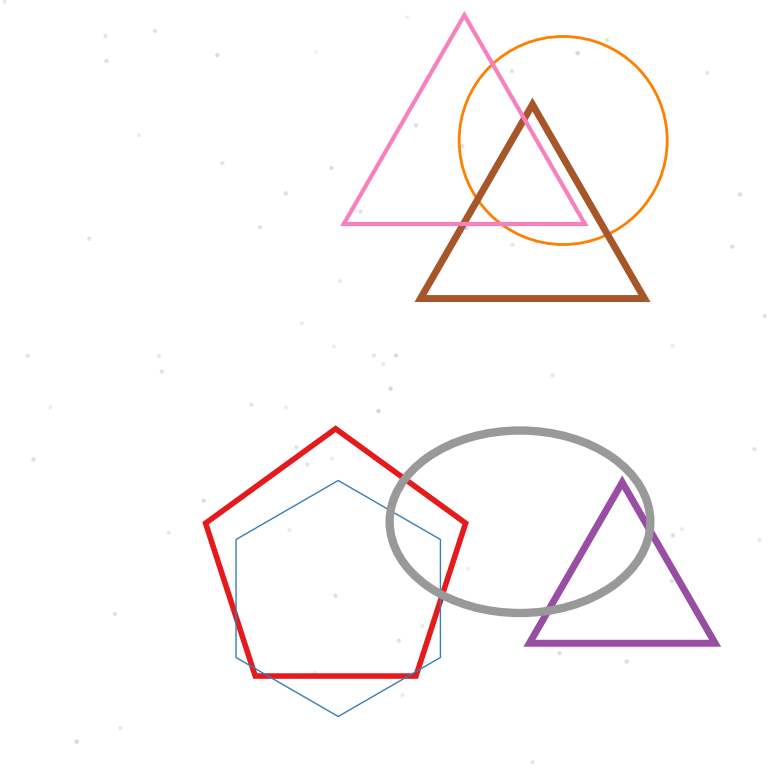[{"shape": "pentagon", "thickness": 2, "radius": 0.89, "center": [0.436, 0.266]}, {"shape": "hexagon", "thickness": 0.5, "radius": 0.77, "center": [0.439, 0.223]}, {"shape": "triangle", "thickness": 2.5, "radius": 0.7, "center": [0.808, 0.234]}, {"shape": "circle", "thickness": 1, "radius": 0.68, "center": [0.731, 0.818]}, {"shape": "triangle", "thickness": 2.5, "radius": 0.84, "center": [0.692, 0.696]}, {"shape": "triangle", "thickness": 1.5, "radius": 0.9, "center": [0.603, 0.8]}, {"shape": "oval", "thickness": 3, "radius": 0.85, "center": [0.675, 0.322]}]